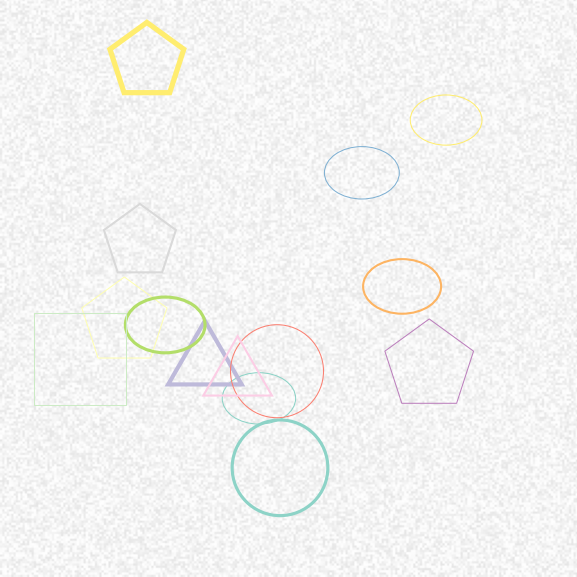[{"shape": "circle", "thickness": 1.5, "radius": 0.41, "center": [0.485, 0.189]}, {"shape": "oval", "thickness": 0.5, "radius": 0.32, "center": [0.448, 0.309]}, {"shape": "pentagon", "thickness": 0.5, "radius": 0.39, "center": [0.215, 0.442]}, {"shape": "triangle", "thickness": 2, "radius": 0.37, "center": [0.355, 0.37]}, {"shape": "circle", "thickness": 0.5, "radius": 0.4, "center": [0.48, 0.356]}, {"shape": "oval", "thickness": 0.5, "radius": 0.32, "center": [0.627, 0.7]}, {"shape": "oval", "thickness": 1, "radius": 0.34, "center": [0.696, 0.503]}, {"shape": "oval", "thickness": 1.5, "radius": 0.34, "center": [0.286, 0.436]}, {"shape": "triangle", "thickness": 1, "radius": 0.34, "center": [0.411, 0.348]}, {"shape": "pentagon", "thickness": 1, "radius": 0.33, "center": [0.242, 0.581]}, {"shape": "pentagon", "thickness": 0.5, "radius": 0.4, "center": [0.743, 0.366]}, {"shape": "square", "thickness": 0.5, "radius": 0.4, "center": [0.139, 0.377]}, {"shape": "pentagon", "thickness": 2.5, "radius": 0.34, "center": [0.254, 0.893]}, {"shape": "oval", "thickness": 0.5, "radius": 0.31, "center": [0.772, 0.791]}]